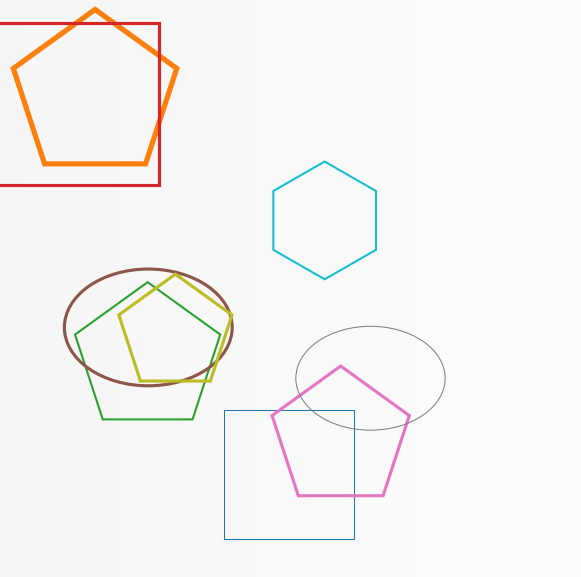[{"shape": "square", "thickness": 0.5, "radius": 0.56, "center": [0.497, 0.177]}, {"shape": "pentagon", "thickness": 2.5, "radius": 0.74, "center": [0.164, 0.835]}, {"shape": "pentagon", "thickness": 1, "radius": 0.66, "center": [0.254, 0.379]}, {"shape": "square", "thickness": 1.5, "radius": 0.7, "center": [0.133, 0.819]}, {"shape": "oval", "thickness": 1.5, "radius": 0.72, "center": [0.255, 0.432]}, {"shape": "pentagon", "thickness": 1.5, "radius": 0.62, "center": [0.586, 0.241]}, {"shape": "oval", "thickness": 0.5, "radius": 0.64, "center": [0.637, 0.344]}, {"shape": "pentagon", "thickness": 1.5, "radius": 0.51, "center": [0.302, 0.422]}, {"shape": "hexagon", "thickness": 1, "radius": 0.51, "center": [0.559, 0.617]}]